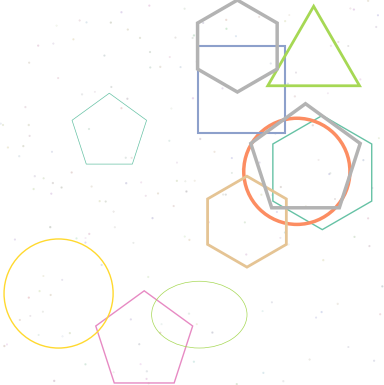[{"shape": "hexagon", "thickness": 1, "radius": 0.74, "center": [0.837, 0.552]}, {"shape": "pentagon", "thickness": 0.5, "radius": 0.51, "center": [0.284, 0.656]}, {"shape": "circle", "thickness": 2.5, "radius": 0.69, "center": [0.771, 0.555]}, {"shape": "square", "thickness": 1.5, "radius": 0.56, "center": [0.628, 0.767]}, {"shape": "pentagon", "thickness": 1, "radius": 0.66, "center": [0.375, 0.112]}, {"shape": "oval", "thickness": 0.5, "radius": 0.62, "center": [0.518, 0.183]}, {"shape": "triangle", "thickness": 2, "radius": 0.69, "center": [0.815, 0.846]}, {"shape": "circle", "thickness": 1, "radius": 0.71, "center": [0.152, 0.238]}, {"shape": "hexagon", "thickness": 2, "radius": 0.59, "center": [0.641, 0.424]}, {"shape": "hexagon", "thickness": 2.5, "radius": 0.6, "center": [0.617, 0.88]}, {"shape": "pentagon", "thickness": 2.5, "radius": 0.75, "center": [0.793, 0.581]}]